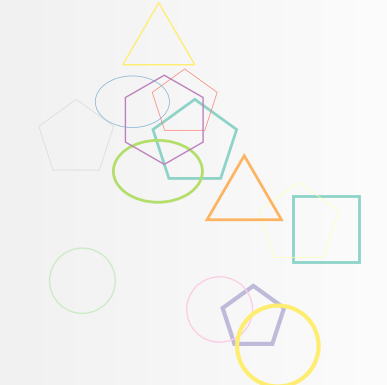[{"shape": "square", "thickness": 2, "radius": 0.42, "center": [0.842, 0.405]}, {"shape": "pentagon", "thickness": 2, "radius": 0.57, "center": [0.503, 0.628]}, {"shape": "pentagon", "thickness": 0.5, "radius": 0.54, "center": [0.771, 0.419]}, {"shape": "pentagon", "thickness": 3, "radius": 0.42, "center": [0.654, 0.174]}, {"shape": "pentagon", "thickness": 0.5, "radius": 0.44, "center": [0.477, 0.733]}, {"shape": "oval", "thickness": 0.5, "radius": 0.48, "center": [0.342, 0.736]}, {"shape": "triangle", "thickness": 2, "radius": 0.55, "center": [0.63, 0.485]}, {"shape": "oval", "thickness": 2, "radius": 0.57, "center": [0.407, 0.555]}, {"shape": "circle", "thickness": 1, "radius": 0.42, "center": [0.567, 0.196]}, {"shape": "pentagon", "thickness": 0.5, "radius": 0.51, "center": [0.197, 0.64]}, {"shape": "hexagon", "thickness": 1, "radius": 0.58, "center": [0.424, 0.689]}, {"shape": "circle", "thickness": 1, "radius": 0.42, "center": [0.213, 0.271]}, {"shape": "circle", "thickness": 3, "radius": 0.53, "center": [0.717, 0.101]}, {"shape": "triangle", "thickness": 1, "radius": 0.54, "center": [0.41, 0.886]}]